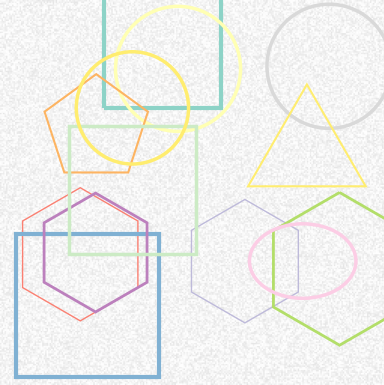[{"shape": "square", "thickness": 3, "radius": 0.76, "center": [0.422, 0.871]}, {"shape": "circle", "thickness": 2.5, "radius": 0.81, "center": [0.462, 0.821]}, {"shape": "hexagon", "thickness": 1, "radius": 0.8, "center": [0.636, 0.322]}, {"shape": "hexagon", "thickness": 1, "radius": 0.86, "center": [0.208, 0.339]}, {"shape": "square", "thickness": 3, "radius": 0.93, "center": [0.227, 0.206]}, {"shape": "pentagon", "thickness": 1.5, "radius": 0.71, "center": [0.25, 0.666]}, {"shape": "hexagon", "thickness": 2, "radius": 0.99, "center": [0.882, 0.302]}, {"shape": "oval", "thickness": 2.5, "radius": 0.69, "center": [0.786, 0.322]}, {"shape": "circle", "thickness": 2.5, "radius": 0.81, "center": [0.855, 0.828]}, {"shape": "hexagon", "thickness": 2, "radius": 0.77, "center": [0.248, 0.344]}, {"shape": "square", "thickness": 2.5, "radius": 0.83, "center": [0.344, 0.507]}, {"shape": "triangle", "thickness": 1.5, "radius": 0.88, "center": [0.797, 0.604]}, {"shape": "circle", "thickness": 2.5, "radius": 0.73, "center": [0.344, 0.72]}]